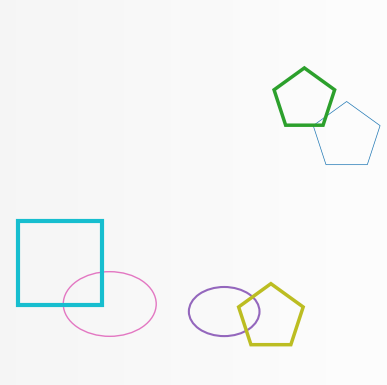[{"shape": "pentagon", "thickness": 0.5, "radius": 0.45, "center": [0.895, 0.646]}, {"shape": "pentagon", "thickness": 2.5, "radius": 0.41, "center": [0.785, 0.741]}, {"shape": "oval", "thickness": 1.5, "radius": 0.46, "center": [0.579, 0.191]}, {"shape": "oval", "thickness": 1, "radius": 0.6, "center": [0.283, 0.21]}, {"shape": "pentagon", "thickness": 2.5, "radius": 0.44, "center": [0.699, 0.176]}, {"shape": "square", "thickness": 3, "radius": 0.54, "center": [0.154, 0.316]}]